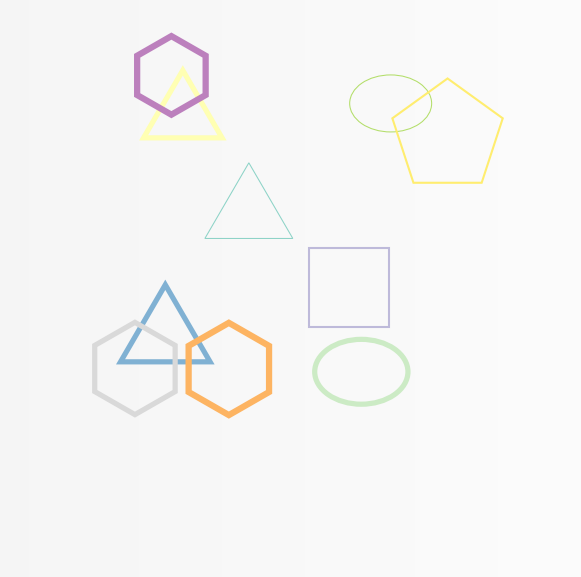[{"shape": "triangle", "thickness": 0.5, "radius": 0.44, "center": [0.428, 0.63]}, {"shape": "triangle", "thickness": 2.5, "radius": 0.39, "center": [0.315, 0.799]}, {"shape": "square", "thickness": 1, "radius": 0.34, "center": [0.6, 0.501]}, {"shape": "triangle", "thickness": 2.5, "radius": 0.44, "center": [0.284, 0.417]}, {"shape": "hexagon", "thickness": 3, "radius": 0.4, "center": [0.394, 0.36]}, {"shape": "oval", "thickness": 0.5, "radius": 0.35, "center": [0.672, 0.82]}, {"shape": "hexagon", "thickness": 2.5, "radius": 0.4, "center": [0.232, 0.361]}, {"shape": "hexagon", "thickness": 3, "radius": 0.34, "center": [0.295, 0.869]}, {"shape": "oval", "thickness": 2.5, "radius": 0.4, "center": [0.622, 0.355]}, {"shape": "pentagon", "thickness": 1, "radius": 0.5, "center": [0.77, 0.763]}]